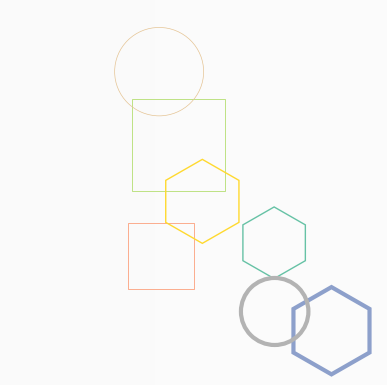[{"shape": "hexagon", "thickness": 1, "radius": 0.47, "center": [0.707, 0.369]}, {"shape": "square", "thickness": 0.5, "radius": 0.43, "center": [0.414, 0.336]}, {"shape": "hexagon", "thickness": 3, "radius": 0.57, "center": [0.855, 0.141]}, {"shape": "square", "thickness": 0.5, "radius": 0.6, "center": [0.461, 0.623]}, {"shape": "hexagon", "thickness": 1, "radius": 0.55, "center": [0.522, 0.477]}, {"shape": "circle", "thickness": 0.5, "radius": 0.57, "center": [0.411, 0.814]}, {"shape": "circle", "thickness": 3, "radius": 0.44, "center": [0.709, 0.191]}]